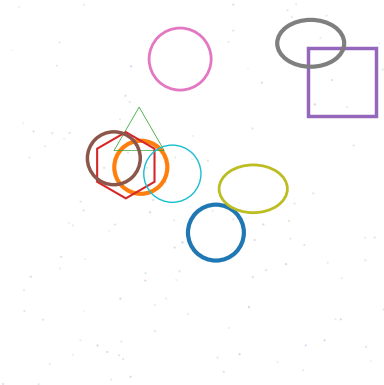[{"shape": "circle", "thickness": 3, "radius": 0.36, "center": [0.561, 0.396]}, {"shape": "circle", "thickness": 3, "radius": 0.34, "center": [0.366, 0.566]}, {"shape": "triangle", "thickness": 0.5, "radius": 0.38, "center": [0.361, 0.646]}, {"shape": "hexagon", "thickness": 1.5, "radius": 0.43, "center": [0.327, 0.571]}, {"shape": "square", "thickness": 2.5, "radius": 0.44, "center": [0.887, 0.788]}, {"shape": "circle", "thickness": 2.5, "radius": 0.34, "center": [0.296, 0.589]}, {"shape": "circle", "thickness": 2, "radius": 0.4, "center": [0.468, 0.847]}, {"shape": "oval", "thickness": 3, "radius": 0.43, "center": [0.807, 0.888]}, {"shape": "oval", "thickness": 2, "radius": 0.44, "center": [0.658, 0.51]}, {"shape": "circle", "thickness": 1, "radius": 0.37, "center": [0.448, 0.549]}]